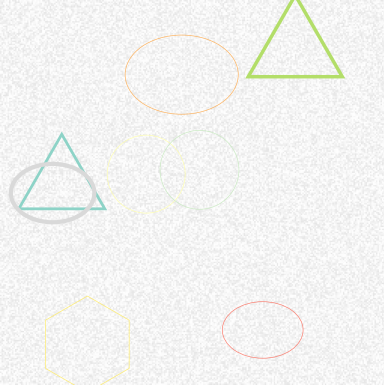[{"shape": "triangle", "thickness": 2, "radius": 0.65, "center": [0.16, 0.522]}, {"shape": "circle", "thickness": 0.5, "radius": 0.51, "center": [0.38, 0.548]}, {"shape": "oval", "thickness": 0.5, "radius": 0.52, "center": [0.682, 0.143]}, {"shape": "oval", "thickness": 0.5, "radius": 0.73, "center": [0.472, 0.806]}, {"shape": "triangle", "thickness": 2.5, "radius": 0.71, "center": [0.767, 0.871]}, {"shape": "oval", "thickness": 3, "radius": 0.54, "center": [0.137, 0.499]}, {"shape": "circle", "thickness": 0.5, "radius": 0.51, "center": [0.518, 0.559]}, {"shape": "hexagon", "thickness": 0.5, "radius": 0.63, "center": [0.227, 0.106]}]